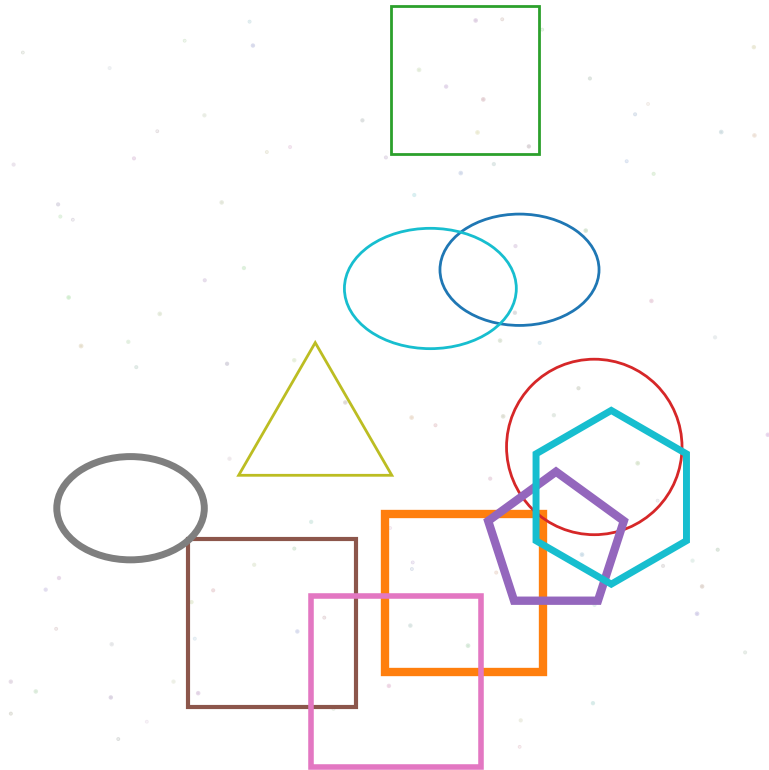[{"shape": "oval", "thickness": 1, "radius": 0.52, "center": [0.675, 0.65]}, {"shape": "square", "thickness": 3, "radius": 0.51, "center": [0.603, 0.23]}, {"shape": "square", "thickness": 1, "radius": 0.48, "center": [0.604, 0.896]}, {"shape": "circle", "thickness": 1, "radius": 0.57, "center": [0.772, 0.42]}, {"shape": "pentagon", "thickness": 3, "radius": 0.46, "center": [0.722, 0.295]}, {"shape": "square", "thickness": 1.5, "radius": 0.55, "center": [0.353, 0.191]}, {"shape": "square", "thickness": 2, "radius": 0.55, "center": [0.514, 0.115]}, {"shape": "oval", "thickness": 2.5, "radius": 0.48, "center": [0.17, 0.34]}, {"shape": "triangle", "thickness": 1, "radius": 0.57, "center": [0.409, 0.44]}, {"shape": "oval", "thickness": 1, "radius": 0.56, "center": [0.559, 0.625]}, {"shape": "hexagon", "thickness": 2.5, "radius": 0.56, "center": [0.794, 0.354]}]